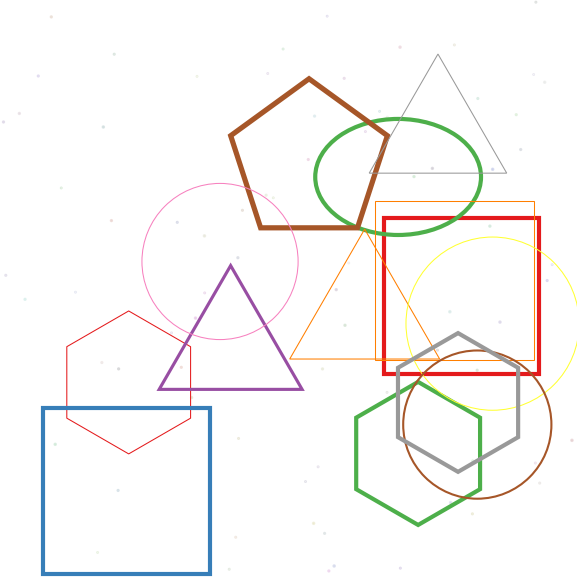[{"shape": "square", "thickness": 2, "radius": 0.67, "center": [0.8, 0.486]}, {"shape": "hexagon", "thickness": 0.5, "radius": 0.62, "center": [0.223, 0.337]}, {"shape": "square", "thickness": 2, "radius": 0.72, "center": [0.219, 0.149]}, {"shape": "hexagon", "thickness": 2, "radius": 0.62, "center": [0.724, 0.214]}, {"shape": "oval", "thickness": 2, "radius": 0.72, "center": [0.689, 0.693]}, {"shape": "triangle", "thickness": 1.5, "radius": 0.71, "center": [0.399, 0.396]}, {"shape": "triangle", "thickness": 0.5, "radius": 0.75, "center": [0.631, 0.452]}, {"shape": "square", "thickness": 0.5, "radius": 0.69, "center": [0.787, 0.514]}, {"shape": "circle", "thickness": 0.5, "radius": 0.75, "center": [0.853, 0.439]}, {"shape": "circle", "thickness": 1, "radius": 0.64, "center": [0.827, 0.264]}, {"shape": "pentagon", "thickness": 2.5, "radius": 0.71, "center": [0.535, 0.72]}, {"shape": "circle", "thickness": 0.5, "radius": 0.68, "center": [0.381, 0.546]}, {"shape": "hexagon", "thickness": 2, "radius": 0.6, "center": [0.793, 0.302]}, {"shape": "triangle", "thickness": 0.5, "radius": 0.69, "center": [0.758, 0.768]}]